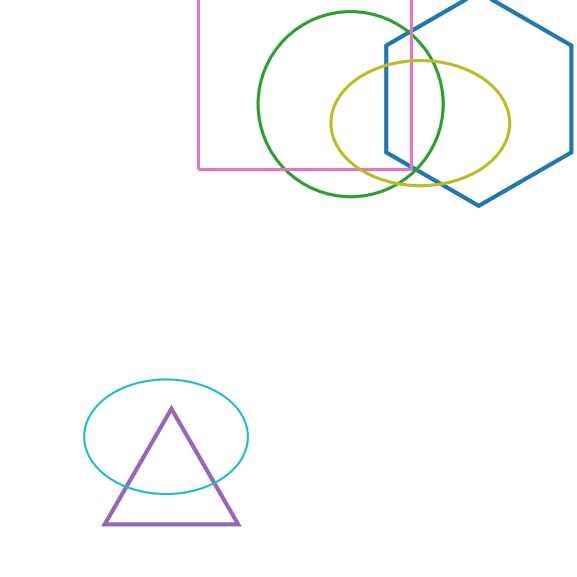[{"shape": "hexagon", "thickness": 2, "radius": 0.93, "center": [0.829, 0.828]}, {"shape": "circle", "thickness": 1.5, "radius": 0.8, "center": [0.607, 0.819]}, {"shape": "triangle", "thickness": 2, "radius": 0.67, "center": [0.297, 0.158]}, {"shape": "square", "thickness": 1.5, "radius": 0.92, "center": [0.527, 0.89]}, {"shape": "oval", "thickness": 1.5, "radius": 0.77, "center": [0.728, 0.786]}, {"shape": "oval", "thickness": 1, "radius": 0.71, "center": [0.288, 0.243]}]